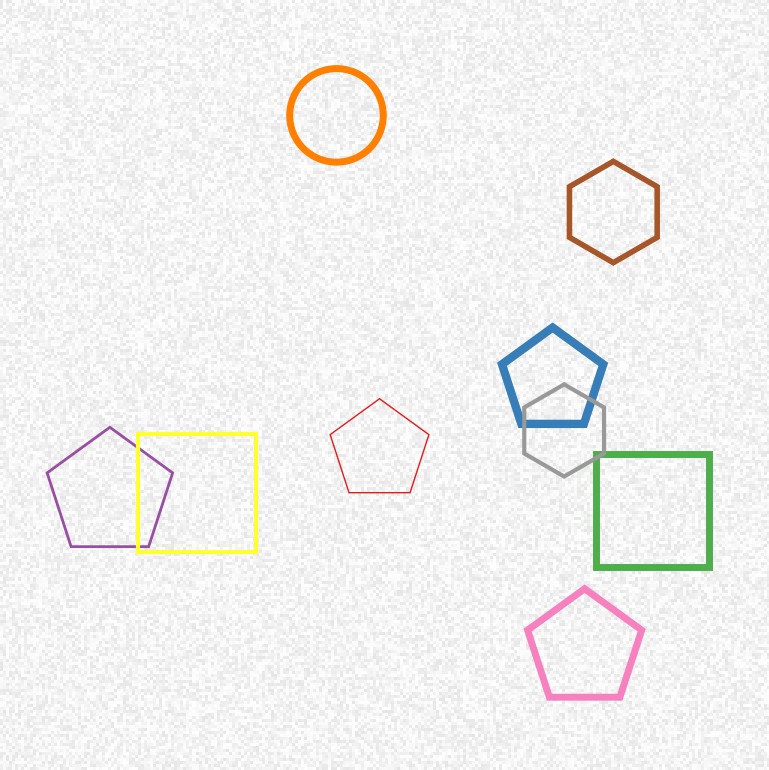[{"shape": "pentagon", "thickness": 0.5, "radius": 0.34, "center": [0.493, 0.415]}, {"shape": "pentagon", "thickness": 3, "radius": 0.35, "center": [0.718, 0.505]}, {"shape": "square", "thickness": 2.5, "radius": 0.37, "center": [0.847, 0.337]}, {"shape": "pentagon", "thickness": 1, "radius": 0.43, "center": [0.143, 0.359]}, {"shape": "circle", "thickness": 2.5, "radius": 0.3, "center": [0.437, 0.85]}, {"shape": "square", "thickness": 1.5, "radius": 0.38, "center": [0.256, 0.36]}, {"shape": "hexagon", "thickness": 2, "radius": 0.33, "center": [0.797, 0.725]}, {"shape": "pentagon", "thickness": 2.5, "radius": 0.39, "center": [0.759, 0.158]}, {"shape": "hexagon", "thickness": 1.5, "radius": 0.3, "center": [0.733, 0.441]}]